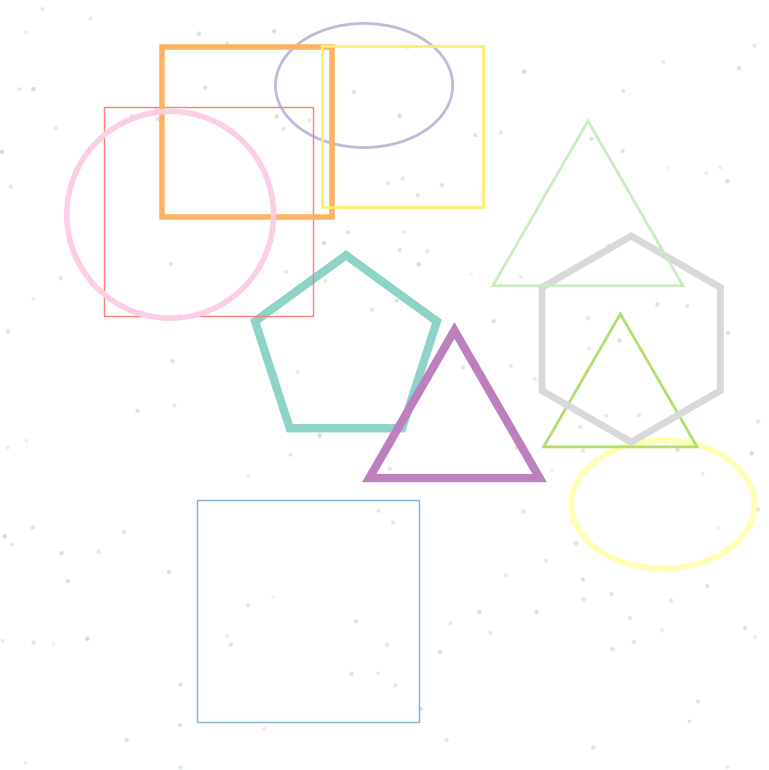[{"shape": "pentagon", "thickness": 3, "radius": 0.62, "center": [0.449, 0.544]}, {"shape": "oval", "thickness": 2, "radius": 0.59, "center": [0.861, 0.345]}, {"shape": "oval", "thickness": 1, "radius": 0.58, "center": [0.473, 0.889]}, {"shape": "square", "thickness": 0.5, "radius": 0.68, "center": [0.271, 0.725]}, {"shape": "square", "thickness": 0.5, "radius": 0.72, "center": [0.4, 0.206]}, {"shape": "square", "thickness": 2, "radius": 0.55, "center": [0.321, 0.828]}, {"shape": "triangle", "thickness": 1, "radius": 0.58, "center": [0.806, 0.477]}, {"shape": "circle", "thickness": 2, "radius": 0.67, "center": [0.221, 0.721]}, {"shape": "hexagon", "thickness": 2.5, "radius": 0.67, "center": [0.82, 0.56]}, {"shape": "triangle", "thickness": 3, "radius": 0.64, "center": [0.59, 0.443]}, {"shape": "triangle", "thickness": 1, "radius": 0.71, "center": [0.764, 0.7]}, {"shape": "square", "thickness": 1, "radius": 0.52, "center": [0.523, 0.836]}]